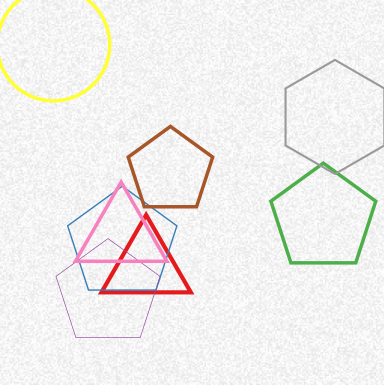[{"shape": "triangle", "thickness": 3, "radius": 0.67, "center": [0.38, 0.308]}, {"shape": "pentagon", "thickness": 1, "radius": 0.75, "center": [0.318, 0.367]}, {"shape": "pentagon", "thickness": 2.5, "radius": 0.72, "center": [0.84, 0.433]}, {"shape": "pentagon", "thickness": 0.5, "radius": 0.71, "center": [0.281, 0.238]}, {"shape": "circle", "thickness": 2.5, "radius": 0.73, "center": [0.139, 0.884]}, {"shape": "pentagon", "thickness": 2.5, "radius": 0.58, "center": [0.443, 0.556]}, {"shape": "triangle", "thickness": 2.5, "radius": 0.69, "center": [0.315, 0.39]}, {"shape": "hexagon", "thickness": 1.5, "radius": 0.74, "center": [0.87, 0.696]}]